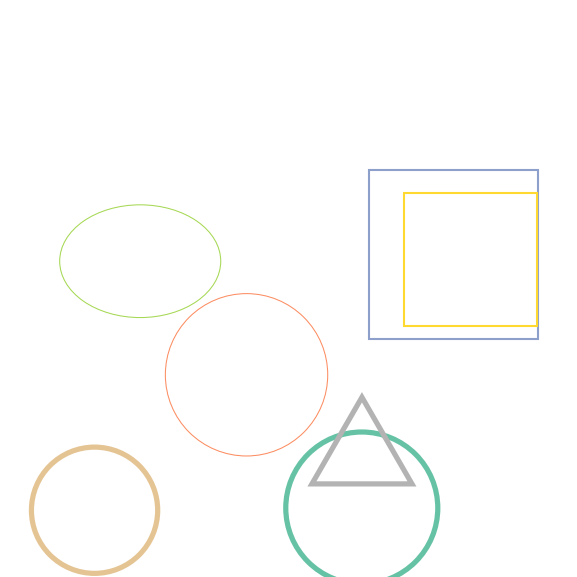[{"shape": "circle", "thickness": 2.5, "radius": 0.66, "center": [0.626, 0.119]}, {"shape": "circle", "thickness": 0.5, "radius": 0.7, "center": [0.427, 0.35]}, {"shape": "square", "thickness": 1, "radius": 0.73, "center": [0.785, 0.558]}, {"shape": "oval", "thickness": 0.5, "radius": 0.7, "center": [0.243, 0.547]}, {"shape": "square", "thickness": 1, "radius": 0.58, "center": [0.814, 0.55]}, {"shape": "circle", "thickness": 2.5, "radius": 0.55, "center": [0.164, 0.116]}, {"shape": "triangle", "thickness": 2.5, "radius": 0.5, "center": [0.627, 0.211]}]